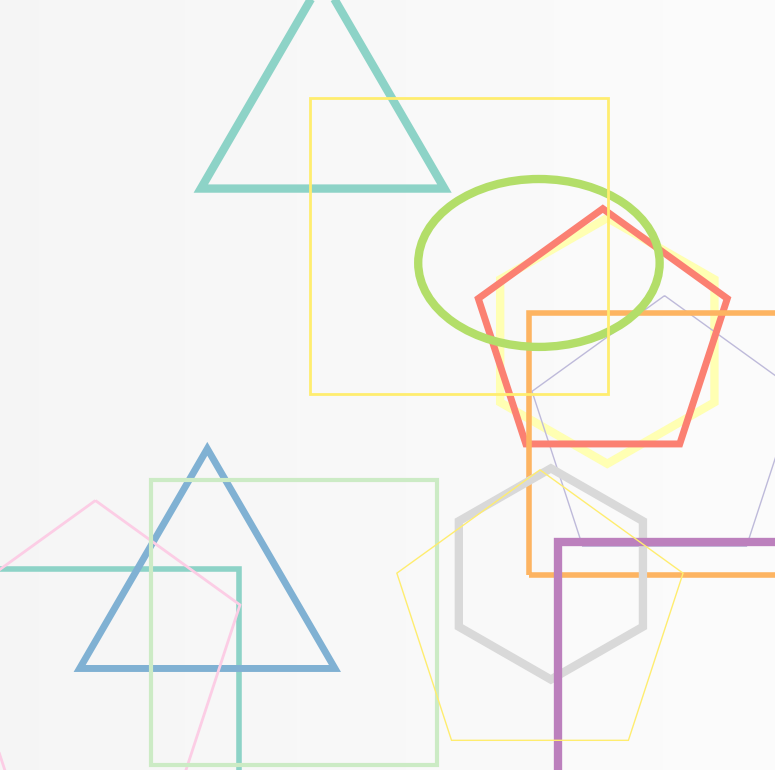[{"shape": "square", "thickness": 2, "radius": 0.8, "center": [0.148, 0.101]}, {"shape": "triangle", "thickness": 3, "radius": 0.91, "center": [0.416, 0.846]}, {"shape": "hexagon", "thickness": 3, "radius": 0.8, "center": [0.784, 0.557]}, {"shape": "pentagon", "thickness": 0.5, "radius": 0.9, "center": [0.858, 0.436]}, {"shape": "pentagon", "thickness": 2.5, "radius": 0.84, "center": [0.778, 0.56]}, {"shape": "triangle", "thickness": 2.5, "radius": 0.95, "center": [0.267, 0.227]}, {"shape": "square", "thickness": 2, "radius": 0.85, "center": [0.853, 0.423]}, {"shape": "oval", "thickness": 3, "radius": 0.78, "center": [0.695, 0.658]}, {"shape": "pentagon", "thickness": 1, "radius": 0.98, "center": [0.123, 0.154]}, {"shape": "hexagon", "thickness": 3, "radius": 0.69, "center": [0.711, 0.255]}, {"shape": "square", "thickness": 3, "radius": 0.8, "center": [0.88, 0.135]}, {"shape": "square", "thickness": 1.5, "radius": 0.93, "center": [0.379, 0.192]}, {"shape": "square", "thickness": 1, "radius": 0.96, "center": [0.593, 0.68]}, {"shape": "pentagon", "thickness": 0.5, "radius": 0.97, "center": [0.697, 0.196]}]